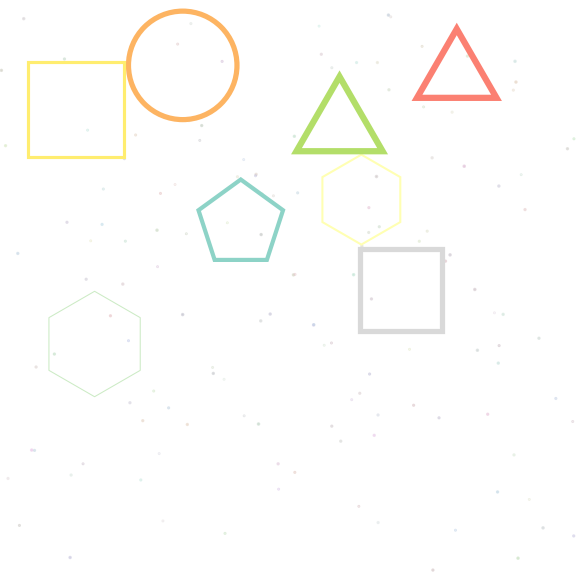[{"shape": "pentagon", "thickness": 2, "radius": 0.38, "center": [0.417, 0.611]}, {"shape": "hexagon", "thickness": 1, "radius": 0.39, "center": [0.626, 0.654]}, {"shape": "triangle", "thickness": 3, "radius": 0.4, "center": [0.791, 0.869]}, {"shape": "circle", "thickness": 2.5, "radius": 0.47, "center": [0.316, 0.886]}, {"shape": "triangle", "thickness": 3, "radius": 0.43, "center": [0.588, 0.78]}, {"shape": "square", "thickness": 2.5, "radius": 0.36, "center": [0.694, 0.497]}, {"shape": "hexagon", "thickness": 0.5, "radius": 0.46, "center": [0.164, 0.403]}, {"shape": "square", "thickness": 1.5, "radius": 0.41, "center": [0.132, 0.809]}]